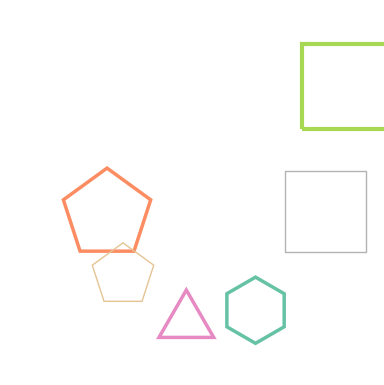[{"shape": "hexagon", "thickness": 2.5, "radius": 0.43, "center": [0.664, 0.194]}, {"shape": "pentagon", "thickness": 2.5, "radius": 0.6, "center": [0.278, 0.444]}, {"shape": "triangle", "thickness": 2.5, "radius": 0.41, "center": [0.484, 0.165]}, {"shape": "square", "thickness": 3, "radius": 0.55, "center": [0.894, 0.776]}, {"shape": "pentagon", "thickness": 1, "radius": 0.42, "center": [0.32, 0.285]}, {"shape": "square", "thickness": 1, "radius": 0.53, "center": [0.846, 0.45]}]